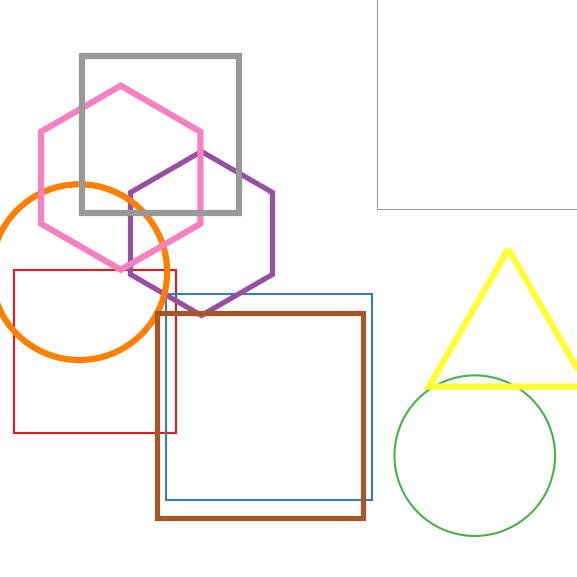[{"shape": "square", "thickness": 1, "radius": 0.7, "center": [0.165, 0.391]}, {"shape": "square", "thickness": 1, "radius": 0.89, "center": [0.466, 0.311]}, {"shape": "circle", "thickness": 1, "radius": 0.7, "center": [0.822, 0.21]}, {"shape": "hexagon", "thickness": 2.5, "radius": 0.71, "center": [0.349, 0.595]}, {"shape": "circle", "thickness": 3, "radius": 0.76, "center": [0.137, 0.528]}, {"shape": "triangle", "thickness": 3, "radius": 0.79, "center": [0.88, 0.409]}, {"shape": "square", "thickness": 2.5, "radius": 0.89, "center": [0.45, 0.28]}, {"shape": "hexagon", "thickness": 3, "radius": 0.8, "center": [0.209, 0.691]}, {"shape": "square", "thickness": 0.5, "radius": 0.92, "center": [0.836, 0.82]}, {"shape": "square", "thickness": 3, "radius": 0.68, "center": [0.278, 0.766]}]